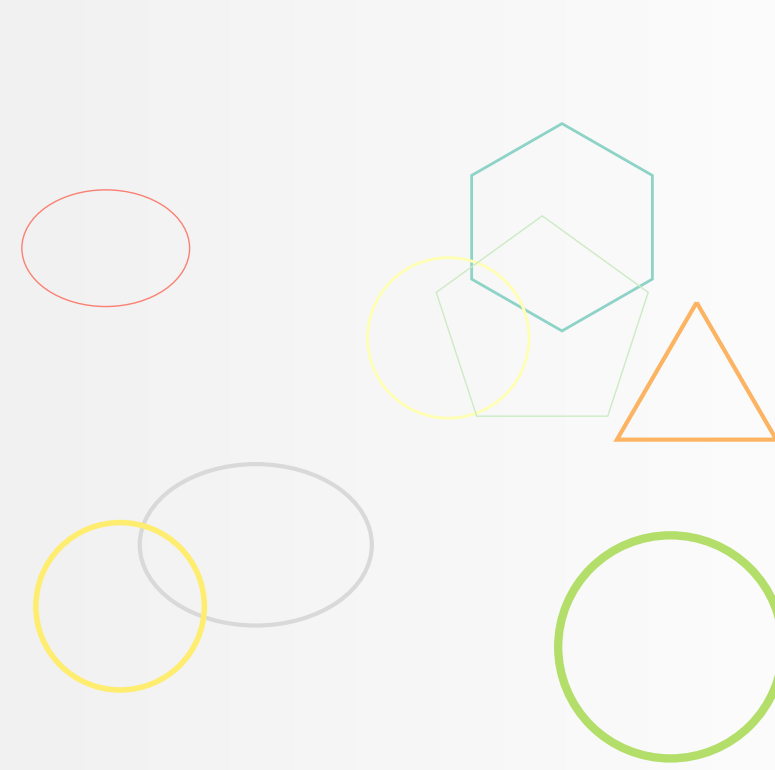[{"shape": "hexagon", "thickness": 1, "radius": 0.67, "center": [0.725, 0.705]}, {"shape": "circle", "thickness": 1, "radius": 0.52, "center": [0.578, 0.561]}, {"shape": "oval", "thickness": 0.5, "radius": 0.54, "center": [0.136, 0.678]}, {"shape": "triangle", "thickness": 1.5, "radius": 0.59, "center": [0.899, 0.488]}, {"shape": "circle", "thickness": 3, "radius": 0.72, "center": [0.865, 0.16]}, {"shape": "oval", "thickness": 1.5, "radius": 0.75, "center": [0.33, 0.292]}, {"shape": "pentagon", "thickness": 0.5, "radius": 0.72, "center": [0.7, 0.576]}, {"shape": "circle", "thickness": 2, "radius": 0.54, "center": [0.155, 0.213]}]